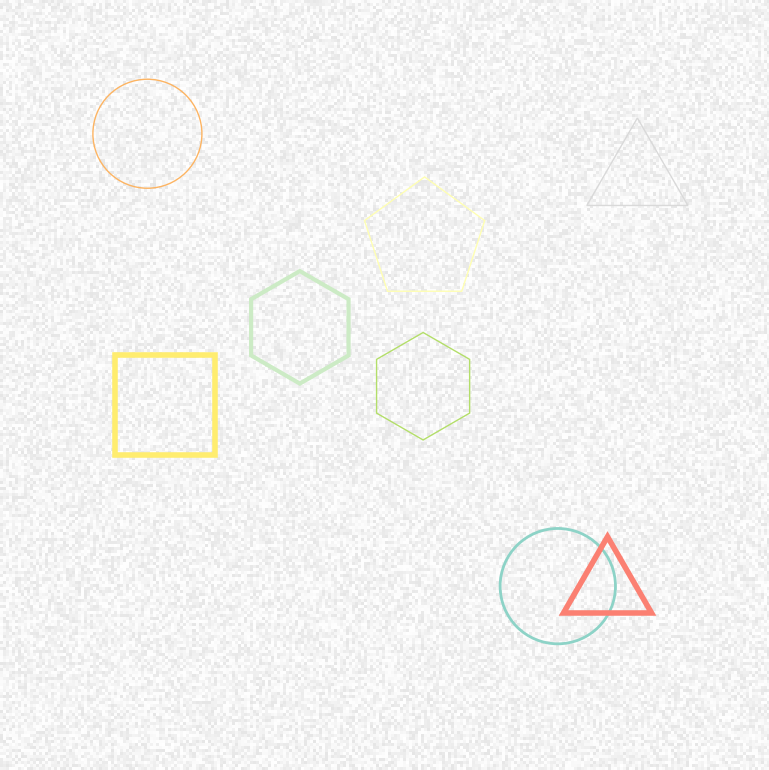[{"shape": "circle", "thickness": 1, "radius": 0.37, "center": [0.724, 0.239]}, {"shape": "pentagon", "thickness": 0.5, "radius": 0.41, "center": [0.551, 0.688]}, {"shape": "triangle", "thickness": 2, "radius": 0.33, "center": [0.789, 0.237]}, {"shape": "circle", "thickness": 0.5, "radius": 0.35, "center": [0.191, 0.826]}, {"shape": "hexagon", "thickness": 0.5, "radius": 0.35, "center": [0.549, 0.498]}, {"shape": "triangle", "thickness": 0.5, "radius": 0.38, "center": [0.828, 0.771]}, {"shape": "hexagon", "thickness": 1.5, "radius": 0.37, "center": [0.389, 0.575]}, {"shape": "square", "thickness": 2, "radius": 0.32, "center": [0.214, 0.475]}]